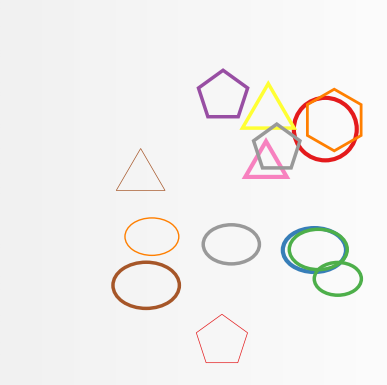[{"shape": "pentagon", "thickness": 0.5, "radius": 0.35, "center": [0.573, 0.114]}, {"shape": "circle", "thickness": 3, "radius": 0.41, "center": [0.839, 0.665]}, {"shape": "oval", "thickness": 3, "radius": 0.41, "center": [0.811, 0.351]}, {"shape": "oval", "thickness": 2.5, "radius": 0.3, "center": [0.872, 0.276]}, {"shape": "oval", "thickness": 2.5, "radius": 0.37, "center": [0.821, 0.352]}, {"shape": "pentagon", "thickness": 2.5, "radius": 0.33, "center": [0.576, 0.751]}, {"shape": "hexagon", "thickness": 2, "radius": 0.4, "center": [0.863, 0.688]}, {"shape": "oval", "thickness": 1, "radius": 0.35, "center": [0.392, 0.385]}, {"shape": "triangle", "thickness": 2.5, "radius": 0.39, "center": [0.692, 0.706]}, {"shape": "triangle", "thickness": 0.5, "radius": 0.36, "center": [0.363, 0.542]}, {"shape": "oval", "thickness": 2.5, "radius": 0.43, "center": [0.377, 0.259]}, {"shape": "triangle", "thickness": 3, "radius": 0.31, "center": [0.686, 0.571]}, {"shape": "oval", "thickness": 2.5, "radius": 0.36, "center": [0.597, 0.365]}, {"shape": "pentagon", "thickness": 2.5, "radius": 0.31, "center": [0.714, 0.615]}]